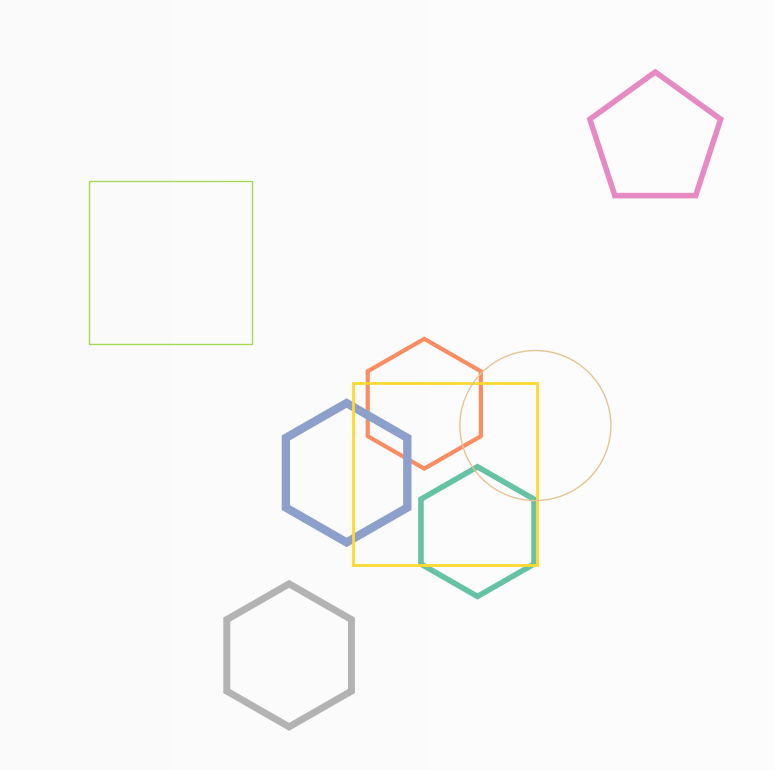[{"shape": "hexagon", "thickness": 2, "radius": 0.42, "center": [0.616, 0.31]}, {"shape": "hexagon", "thickness": 1.5, "radius": 0.42, "center": [0.547, 0.476]}, {"shape": "hexagon", "thickness": 3, "radius": 0.45, "center": [0.447, 0.386]}, {"shape": "pentagon", "thickness": 2, "radius": 0.44, "center": [0.846, 0.818]}, {"shape": "square", "thickness": 0.5, "radius": 0.53, "center": [0.22, 0.659]}, {"shape": "square", "thickness": 1, "radius": 0.59, "center": [0.574, 0.384]}, {"shape": "circle", "thickness": 0.5, "radius": 0.49, "center": [0.691, 0.447]}, {"shape": "hexagon", "thickness": 2.5, "radius": 0.46, "center": [0.373, 0.149]}]